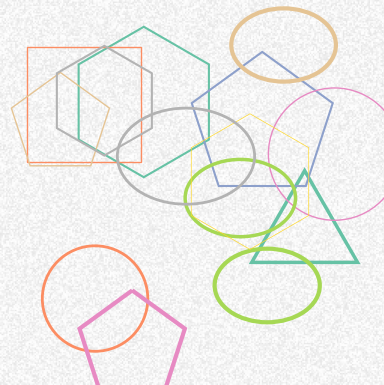[{"shape": "hexagon", "thickness": 1.5, "radius": 0.98, "center": [0.373, 0.735]}, {"shape": "triangle", "thickness": 2.5, "radius": 0.79, "center": [0.791, 0.398]}, {"shape": "circle", "thickness": 2, "radius": 0.68, "center": [0.247, 0.225]}, {"shape": "square", "thickness": 1, "radius": 0.74, "center": [0.217, 0.729]}, {"shape": "pentagon", "thickness": 1.5, "radius": 0.96, "center": [0.681, 0.673]}, {"shape": "pentagon", "thickness": 3, "radius": 0.72, "center": [0.343, 0.102]}, {"shape": "circle", "thickness": 1, "radius": 0.86, "center": [0.869, 0.6]}, {"shape": "oval", "thickness": 3, "radius": 0.68, "center": [0.694, 0.258]}, {"shape": "oval", "thickness": 2.5, "radius": 0.72, "center": [0.624, 0.486]}, {"shape": "hexagon", "thickness": 0.5, "radius": 0.88, "center": [0.649, 0.528]}, {"shape": "pentagon", "thickness": 1, "radius": 0.67, "center": [0.157, 0.678]}, {"shape": "oval", "thickness": 3, "radius": 0.68, "center": [0.737, 0.883]}, {"shape": "oval", "thickness": 2, "radius": 0.89, "center": [0.483, 0.594]}, {"shape": "hexagon", "thickness": 1.5, "radius": 0.71, "center": [0.271, 0.738]}]